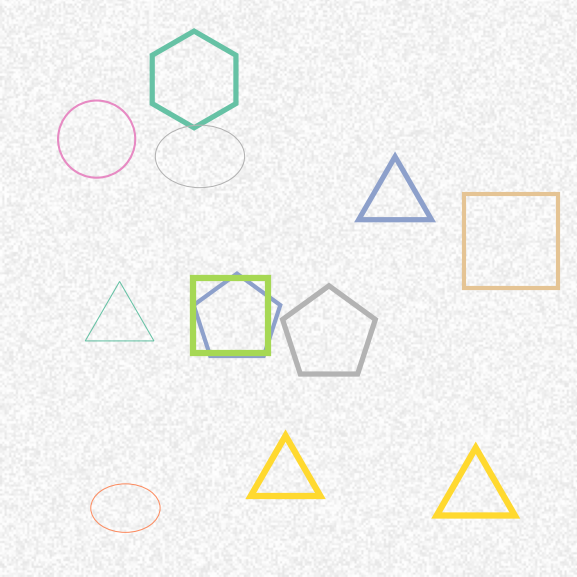[{"shape": "hexagon", "thickness": 2.5, "radius": 0.42, "center": [0.336, 0.862]}, {"shape": "triangle", "thickness": 0.5, "radius": 0.34, "center": [0.207, 0.443]}, {"shape": "oval", "thickness": 0.5, "radius": 0.3, "center": [0.217, 0.119]}, {"shape": "pentagon", "thickness": 2, "radius": 0.39, "center": [0.41, 0.446]}, {"shape": "triangle", "thickness": 2.5, "radius": 0.36, "center": [0.684, 0.655]}, {"shape": "circle", "thickness": 1, "radius": 0.33, "center": [0.167, 0.758]}, {"shape": "square", "thickness": 3, "radius": 0.32, "center": [0.399, 0.453]}, {"shape": "triangle", "thickness": 3, "radius": 0.35, "center": [0.494, 0.175]}, {"shape": "triangle", "thickness": 3, "radius": 0.39, "center": [0.824, 0.146]}, {"shape": "square", "thickness": 2, "radius": 0.41, "center": [0.885, 0.582]}, {"shape": "pentagon", "thickness": 2.5, "radius": 0.42, "center": [0.57, 0.42]}, {"shape": "oval", "thickness": 0.5, "radius": 0.39, "center": [0.346, 0.728]}]